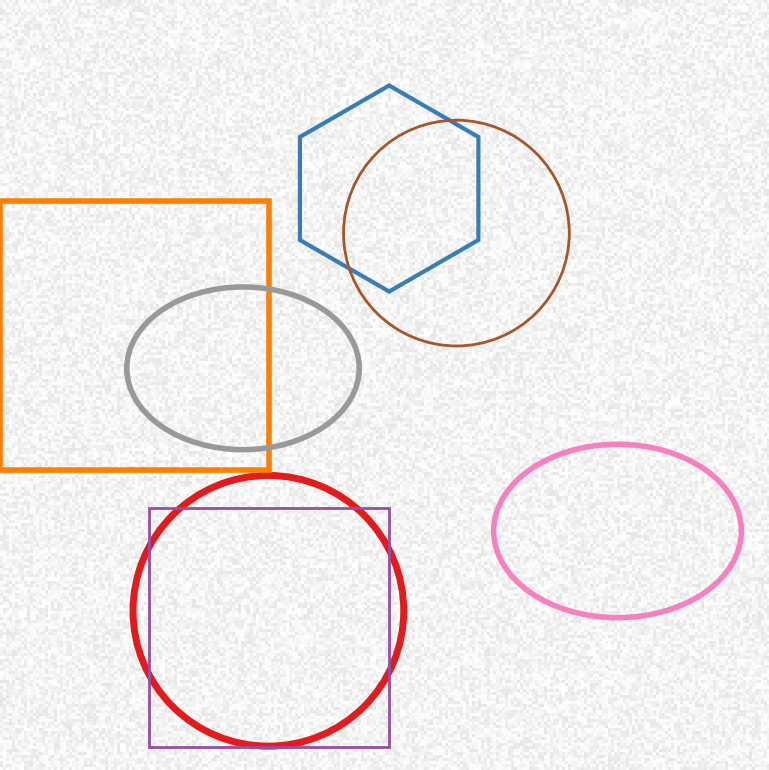[{"shape": "circle", "thickness": 2.5, "radius": 0.88, "center": [0.349, 0.207]}, {"shape": "hexagon", "thickness": 1.5, "radius": 0.67, "center": [0.505, 0.755]}, {"shape": "square", "thickness": 1, "radius": 0.78, "center": [0.349, 0.185]}, {"shape": "square", "thickness": 2, "radius": 0.87, "center": [0.174, 0.564]}, {"shape": "circle", "thickness": 1, "radius": 0.73, "center": [0.593, 0.697]}, {"shape": "oval", "thickness": 2, "radius": 0.8, "center": [0.802, 0.31]}, {"shape": "oval", "thickness": 2, "radius": 0.75, "center": [0.316, 0.522]}]